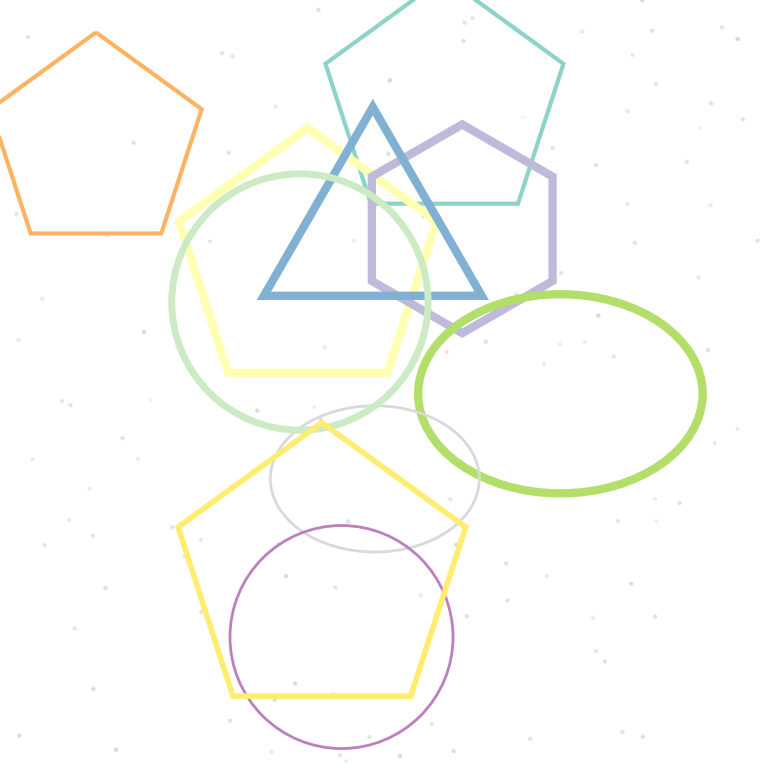[{"shape": "pentagon", "thickness": 1.5, "radius": 0.81, "center": [0.577, 0.867]}, {"shape": "pentagon", "thickness": 3, "radius": 0.88, "center": [0.4, 0.658]}, {"shape": "hexagon", "thickness": 3, "radius": 0.68, "center": [0.6, 0.703]}, {"shape": "triangle", "thickness": 3, "radius": 0.82, "center": [0.484, 0.698]}, {"shape": "pentagon", "thickness": 1.5, "radius": 0.72, "center": [0.125, 0.814]}, {"shape": "oval", "thickness": 3, "radius": 0.92, "center": [0.728, 0.489]}, {"shape": "oval", "thickness": 1, "radius": 0.68, "center": [0.487, 0.378]}, {"shape": "circle", "thickness": 1, "radius": 0.72, "center": [0.444, 0.173]}, {"shape": "circle", "thickness": 2.5, "radius": 0.83, "center": [0.389, 0.608]}, {"shape": "pentagon", "thickness": 2, "radius": 0.98, "center": [0.418, 0.255]}]